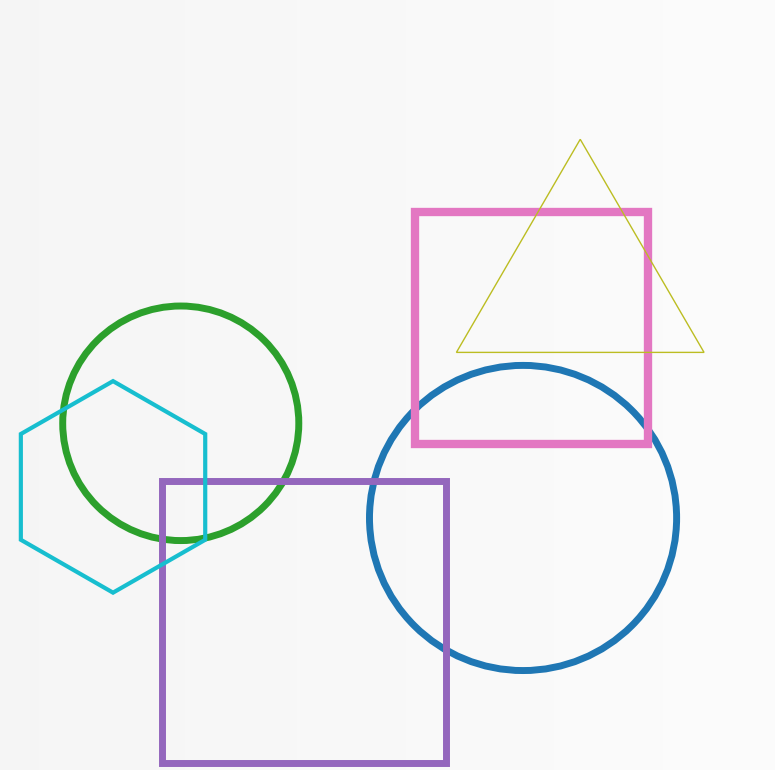[{"shape": "circle", "thickness": 2.5, "radius": 0.99, "center": [0.675, 0.327]}, {"shape": "circle", "thickness": 2.5, "radius": 0.76, "center": [0.233, 0.45]}, {"shape": "square", "thickness": 2.5, "radius": 0.92, "center": [0.392, 0.192]}, {"shape": "square", "thickness": 3, "radius": 0.75, "center": [0.686, 0.574]}, {"shape": "triangle", "thickness": 0.5, "radius": 0.92, "center": [0.749, 0.635]}, {"shape": "hexagon", "thickness": 1.5, "radius": 0.69, "center": [0.146, 0.368]}]